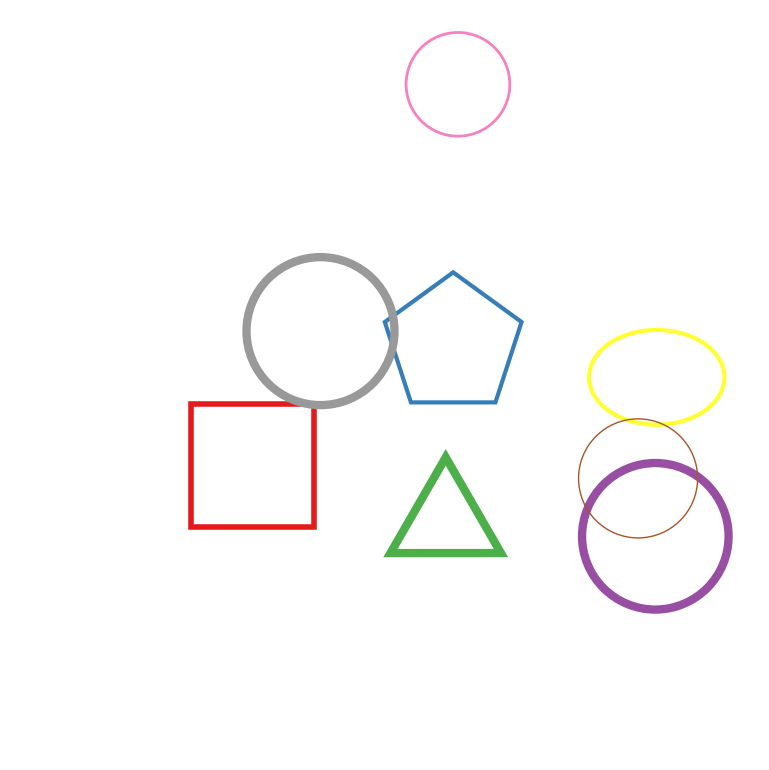[{"shape": "square", "thickness": 2, "radius": 0.4, "center": [0.328, 0.396]}, {"shape": "pentagon", "thickness": 1.5, "radius": 0.47, "center": [0.589, 0.553]}, {"shape": "triangle", "thickness": 3, "radius": 0.41, "center": [0.579, 0.323]}, {"shape": "circle", "thickness": 3, "radius": 0.48, "center": [0.851, 0.303]}, {"shape": "oval", "thickness": 1.5, "radius": 0.44, "center": [0.853, 0.51]}, {"shape": "circle", "thickness": 0.5, "radius": 0.39, "center": [0.829, 0.379]}, {"shape": "circle", "thickness": 1, "radius": 0.34, "center": [0.595, 0.89]}, {"shape": "circle", "thickness": 3, "radius": 0.48, "center": [0.416, 0.57]}]